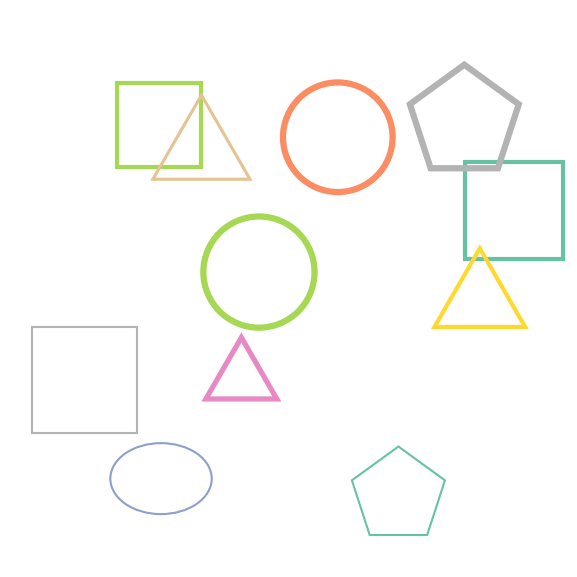[{"shape": "square", "thickness": 2, "radius": 0.42, "center": [0.89, 0.635]}, {"shape": "pentagon", "thickness": 1, "radius": 0.42, "center": [0.69, 0.141]}, {"shape": "circle", "thickness": 3, "radius": 0.47, "center": [0.585, 0.762]}, {"shape": "oval", "thickness": 1, "radius": 0.44, "center": [0.279, 0.17]}, {"shape": "triangle", "thickness": 2.5, "radius": 0.35, "center": [0.418, 0.344]}, {"shape": "square", "thickness": 2, "radius": 0.36, "center": [0.275, 0.783]}, {"shape": "circle", "thickness": 3, "radius": 0.48, "center": [0.448, 0.528]}, {"shape": "triangle", "thickness": 2, "radius": 0.45, "center": [0.831, 0.478]}, {"shape": "triangle", "thickness": 1.5, "radius": 0.49, "center": [0.349, 0.737]}, {"shape": "square", "thickness": 1, "radius": 0.46, "center": [0.146, 0.341]}, {"shape": "pentagon", "thickness": 3, "radius": 0.5, "center": [0.804, 0.788]}]